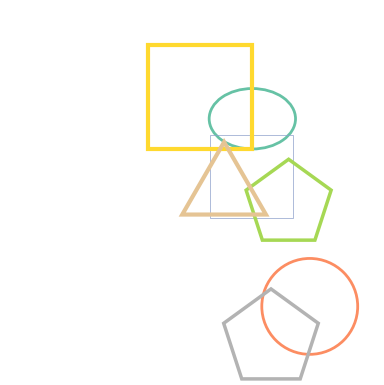[{"shape": "oval", "thickness": 2, "radius": 0.56, "center": [0.655, 0.692]}, {"shape": "circle", "thickness": 2, "radius": 0.62, "center": [0.805, 0.204]}, {"shape": "square", "thickness": 0.5, "radius": 0.54, "center": [0.654, 0.541]}, {"shape": "pentagon", "thickness": 2.5, "radius": 0.58, "center": [0.75, 0.47]}, {"shape": "square", "thickness": 3, "radius": 0.68, "center": [0.52, 0.747]}, {"shape": "triangle", "thickness": 3, "radius": 0.63, "center": [0.582, 0.505]}, {"shape": "pentagon", "thickness": 2.5, "radius": 0.65, "center": [0.704, 0.12]}]